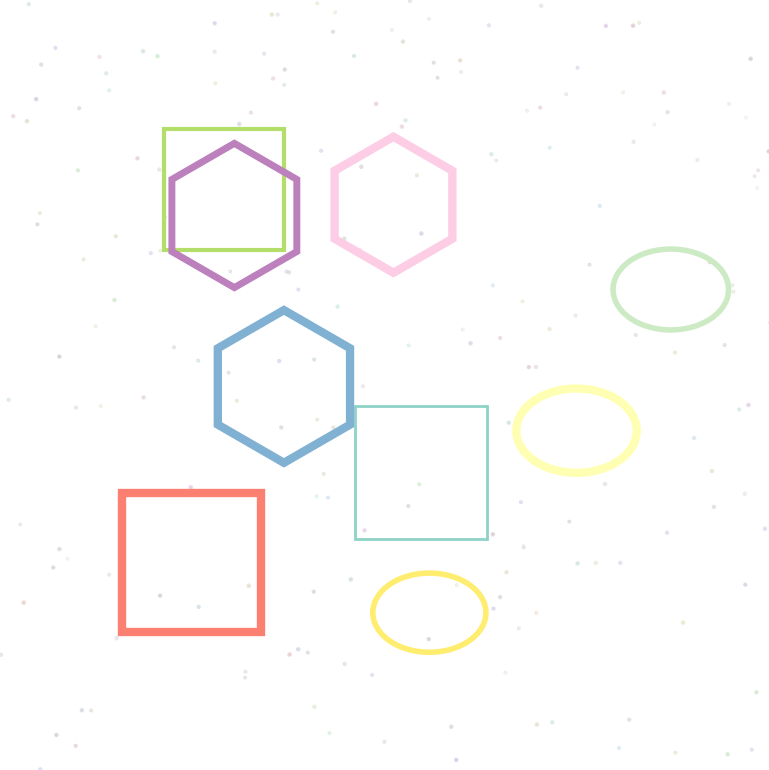[{"shape": "square", "thickness": 1, "radius": 0.43, "center": [0.547, 0.387]}, {"shape": "oval", "thickness": 3, "radius": 0.39, "center": [0.749, 0.441]}, {"shape": "square", "thickness": 3, "radius": 0.45, "center": [0.249, 0.269]}, {"shape": "hexagon", "thickness": 3, "radius": 0.5, "center": [0.369, 0.498]}, {"shape": "square", "thickness": 1.5, "radius": 0.39, "center": [0.291, 0.754]}, {"shape": "hexagon", "thickness": 3, "radius": 0.44, "center": [0.511, 0.734]}, {"shape": "hexagon", "thickness": 2.5, "radius": 0.47, "center": [0.304, 0.72]}, {"shape": "oval", "thickness": 2, "radius": 0.38, "center": [0.871, 0.624]}, {"shape": "oval", "thickness": 2, "radius": 0.37, "center": [0.558, 0.204]}]